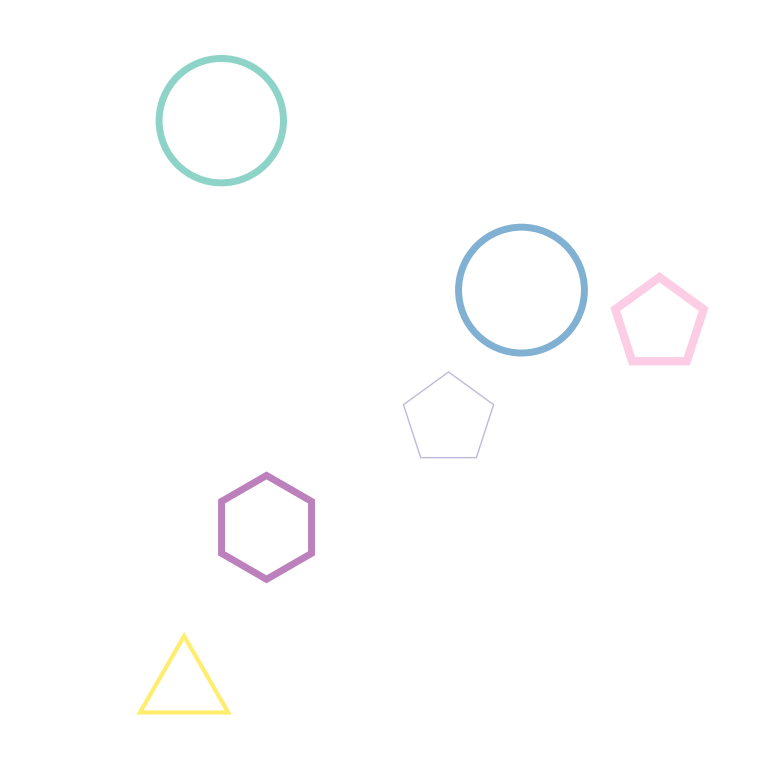[{"shape": "circle", "thickness": 2.5, "radius": 0.4, "center": [0.287, 0.843]}, {"shape": "pentagon", "thickness": 0.5, "radius": 0.31, "center": [0.583, 0.455]}, {"shape": "circle", "thickness": 2.5, "radius": 0.41, "center": [0.677, 0.623]}, {"shape": "pentagon", "thickness": 3, "radius": 0.3, "center": [0.856, 0.58]}, {"shape": "hexagon", "thickness": 2.5, "radius": 0.34, "center": [0.346, 0.315]}, {"shape": "triangle", "thickness": 1.5, "radius": 0.33, "center": [0.239, 0.108]}]